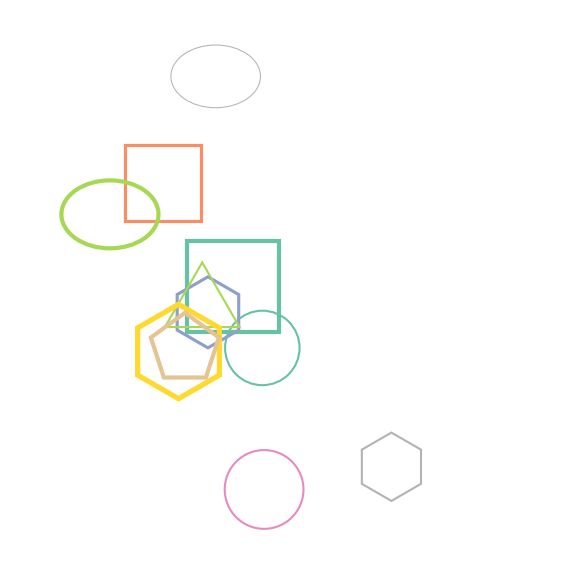[{"shape": "circle", "thickness": 1, "radius": 0.32, "center": [0.454, 0.397]}, {"shape": "square", "thickness": 2, "radius": 0.39, "center": [0.403, 0.503]}, {"shape": "square", "thickness": 1.5, "radius": 0.33, "center": [0.283, 0.682]}, {"shape": "hexagon", "thickness": 1.5, "radius": 0.31, "center": [0.36, 0.458]}, {"shape": "circle", "thickness": 1, "radius": 0.34, "center": [0.457, 0.152]}, {"shape": "oval", "thickness": 2, "radius": 0.42, "center": [0.19, 0.628]}, {"shape": "triangle", "thickness": 1, "radius": 0.37, "center": [0.35, 0.47]}, {"shape": "hexagon", "thickness": 2.5, "radius": 0.41, "center": [0.309, 0.39]}, {"shape": "pentagon", "thickness": 2, "radius": 0.31, "center": [0.32, 0.396]}, {"shape": "hexagon", "thickness": 1, "radius": 0.3, "center": [0.678, 0.191]}, {"shape": "oval", "thickness": 0.5, "radius": 0.39, "center": [0.373, 0.867]}]